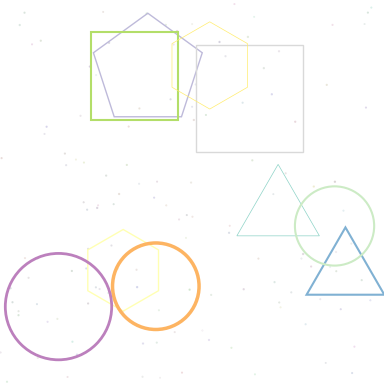[{"shape": "triangle", "thickness": 0.5, "radius": 0.62, "center": [0.722, 0.449]}, {"shape": "hexagon", "thickness": 1, "radius": 0.53, "center": [0.32, 0.298]}, {"shape": "pentagon", "thickness": 1, "radius": 0.74, "center": [0.384, 0.817]}, {"shape": "triangle", "thickness": 1.5, "radius": 0.58, "center": [0.897, 0.293]}, {"shape": "circle", "thickness": 2.5, "radius": 0.56, "center": [0.405, 0.257]}, {"shape": "square", "thickness": 1.5, "radius": 0.57, "center": [0.349, 0.802]}, {"shape": "square", "thickness": 1, "radius": 0.7, "center": [0.648, 0.744]}, {"shape": "circle", "thickness": 2, "radius": 0.69, "center": [0.152, 0.204]}, {"shape": "circle", "thickness": 1.5, "radius": 0.51, "center": [0.869, 0.413]}, {"shape": "hexagon", "thickness": 0.5, "radius": 0.57, "center": [0.545, 0.83]}]